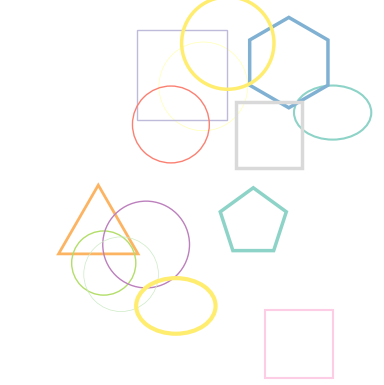[{"shape": "pentagon", "thickness": 2.5, "radius": 0.45, "center": [0.658, 0.422]}, {"shape": "oval", "thickness": 1.5, "radius": 0.5, "center": [0.864, 0.708]}, {"shape": "circle", "thickness": 0.5, "radius": 0.58, "center": [0.528, 0.776]}, {"shape": "square", "thickness": 1, "radius": 0.59, "center": [0.472, 0.806]}, {"shape": "circle", "thickness": 1, "radius": 0.5, "center": [0.444, 0.677]}, {"shape": "hexagon", "thickness": 2.5, "radius": 0.59, "center": [0.75, 0.837]}, {"shape": "triangle", "thickness": 2, "radius": 0.6, "center": [0.255, 0.4]}, {"shape": "circle", "thickness": 1, "radius": 0.42, "center": [0.269, 0.317]}, {"shape": "square", "thickness": 1.5, "radius": 0.44, "center": [0.777, 0.107]}, {"shape": "square", "thickness": 2.5, "radius": 0.43, "center": [0.698, 0.65]}, {"shape": "circle", "thickness": 1, "radius": 0.56, "center": [0.38, 0.365]}, {"shape": "circle", "thickness": 0.5, "radius": 0.48, "center": [0.315, 0.288]}, {"shape": "circle", "thickness": 2.5, "radius": 0.6, "center": [0.592, 0.888]}, {"shape": "oval", "thickness": 3, "radius": 0.52, "center": [0.457, 0.205]}]